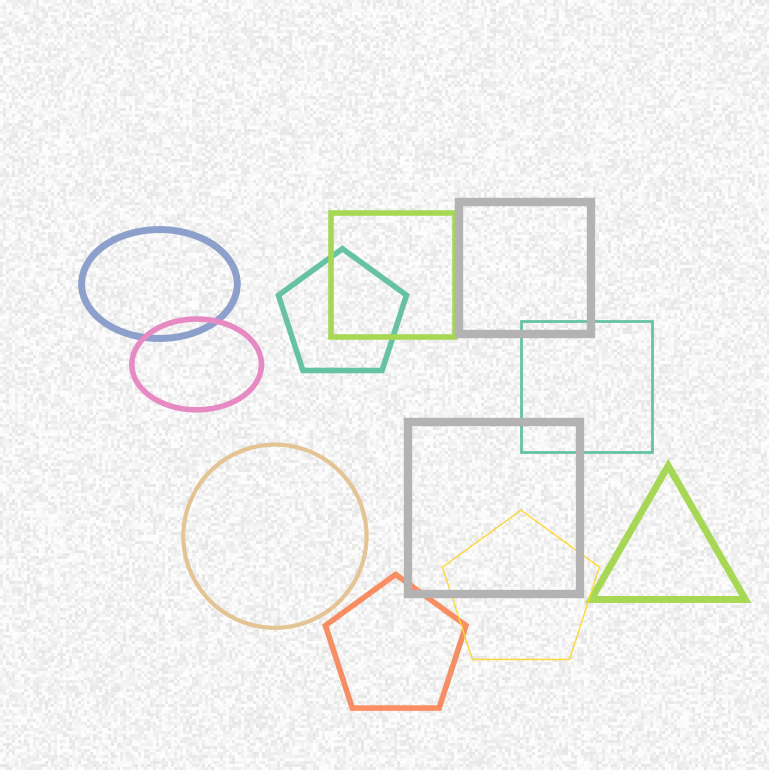[{"shape": "pentagon", "thickness": 2, "radius": 0.44, "center": [0.445, 0.59]}, {"shape": "square", "thickness": 1, "radius": 0.43, "center": [0.762, 0.498]}, {"shape": "pentagon", "thickness": 2, "radius": 0.48, "center": [0.514, 0.158]}, {"shape": "oval", "thickness": 2.5, "radius": 0.51, "center": [0.207, 0.631]}, {"shape": "oval", "thickness": 2, "radius": 0.42, "center": [0.255, 0.527]}, {"shape": "square", "thickness": 2, "radius": 0.4, "center": [0.511, 0.643]}, {"shape": "triangle", "thickness": 2.5, "radius": 0.58, "center": [0.868, 0.279]}, {"shape": "pentagon", "thickness": 0.5, "radius": 0.54, "center": [0.677, 0.23]}, {"shape": "circle", "thickness": 1.5, "radius": 0.59, "center": [0.357, 0.304]}, {"shape": "square", "thickness": 3, "radius": 0.56, "center": [0.641, 0.341]}, {"shape": "square", "thickness": 3, "radius": 0.43, "center": [0.682, 0.652]}]